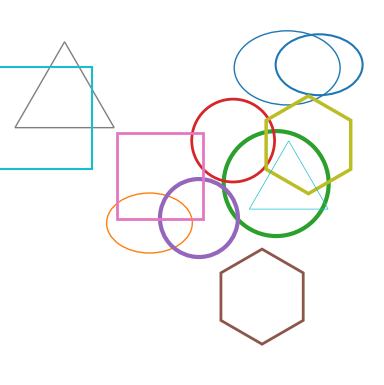[{"shape": "oval", "thickness": 1, "radius": 0.69, "center": [0.746, 0.824]}, {"shape": "oval", "thickness": 1.5, "radius": 0.56, "center": [0.829, 0.832]}, {"shape": "oval", "thickness": 1, "radius": 0.56, "center": [0.388, 0.421]}, {"shape": "circle", "thickness": 3, "radius": 0.68, "center": [0.717, 0.523]}, {"shape": "circle", "thickness": 2, "radius": 0.54, "center": [0.606, 0.635]}, {"shape": "circle", "thickness": 3, "radius": 0.51, "center": [0.517, 0.434]}, {"shape": "hexagon", "thickness": 2, "radius": 0.62, "center": [0.681, 0.23]}, {"shape": "square", "thickness": 2, "radius": 0.56, "center": [0.416, 0.542]}, {"shape": "triangle", "thickness": 1, "radius": 0.74, "center": [0.168, 0.743]}, {"shape": "hexagon", "thickness": 2.5, "radius": 0.63, "center": [0.801, 0.624]}, {"shape": "triangle", "thickness": 0.5, "radius": 0.59, "center": [0.75, 0.516]}, {"shape": "square", "thickness": 1.5, "radius": 0.67, "center": [0.105, 0.693]}]